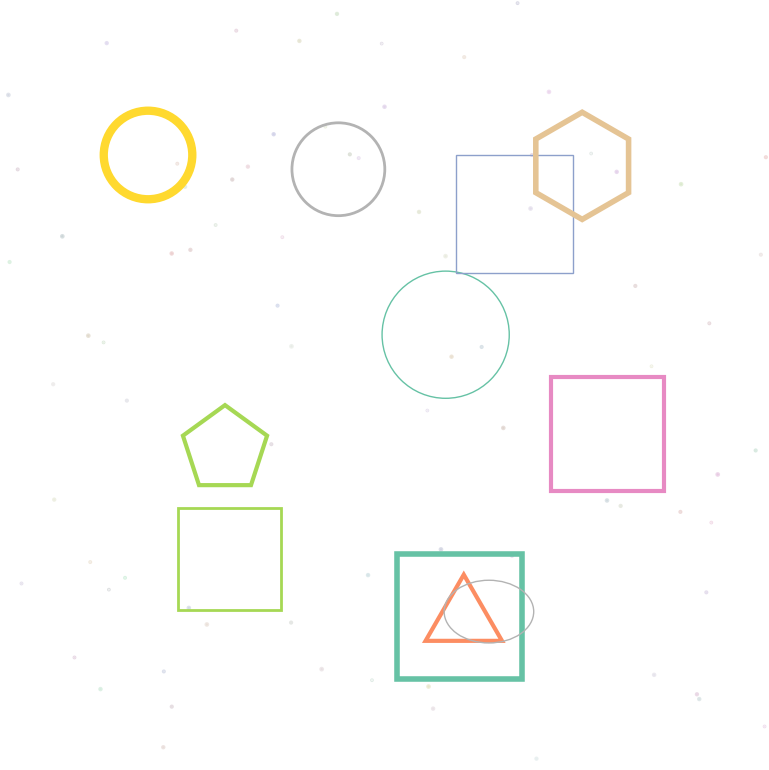[{"shape": "circle", "thickness": 0.5, "radius": 0.41, "center": [0.579, 0.565]}, {"shape": "square", "thickness": 2, "radius": 0.4, "center": [0.597, 0.199]}, {"shape": "triangle", "thickness": 1.5, "radius": 0.29, "center": [0.602, 0.196]}, {"shape": "square", "thickness": 0.5, "radius": 0.38, "center": [0.668, 0.722]}, {"shape": "square", "thickness": 1.5, "radius": 0.37, "center": [0.789, 0.436]}, {"shape": "pentagon", "thickness": 1.5, "radius": 0.29, "center": [0.292, 0.416]}, {"shape": "square", "thickness": 1, "radius": 0.33, "center": [0.298, 0.274]}, {"shape": "circle", "thickness": 3, "radius": 0.29, "center": [0.192, 0.799]}, {"shape": "hexagon", "thickness": 2, "radius": 0.35, "center": [0.756, 0.785]}, {"shape": "oval", "thickness": 0.5, "radius": 0.29, "center": [0.635, 0.206]}, {"shape": "circle", "thickness": 1, "radius": 0.3, "center": [0.439, 0.78]}]